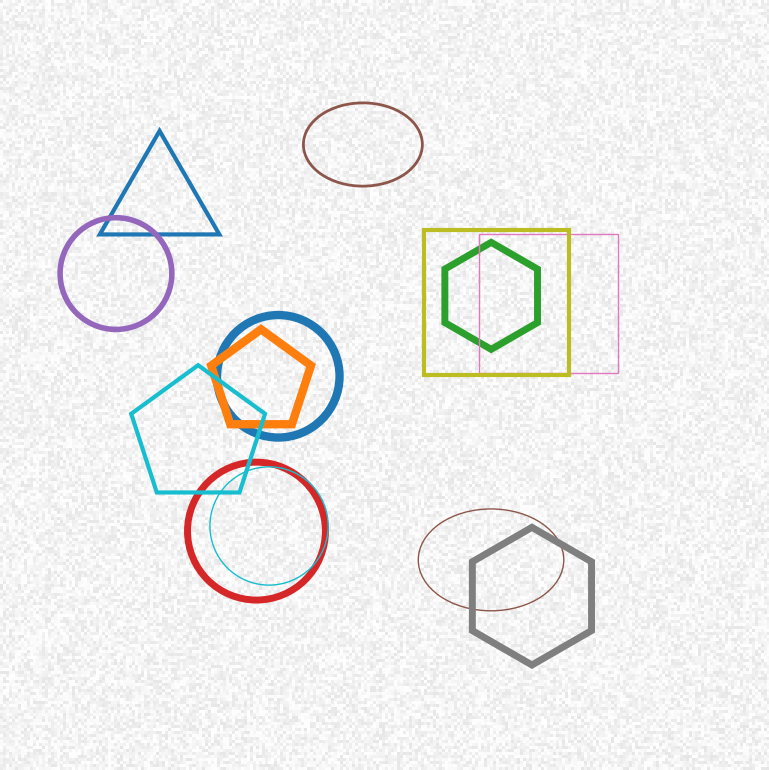[{"shape": "triangle", "thickness": 1.5, "radius": 0.45, "center": [0.207, 0.74]}, {"shape": "circle", "thickness": 3, "radius": 0.4, "center": [0.361, 0.511]}, {"shape": "pentagon", "thickness": 3, "radius": 0.34, "center": [0.339, 0.504]}, {"shape": "hexagon", "thickness": 2.5, "radius": 0.35, "center": [0.638, 0.616]}, {"shape": "circle", "thickness": 2.5, "radius": 0.45, "center": [0.333, 0.31]}, {"shape": "circle", "thickness": 2, "radius": 0.36, "center": [0.151, 0.645]}, {"shape": "oval", "thickness": 1, "radius": 0.39, "center": [0.471, 0.812]}, {"shape": "oval", "thickness": 0.5, "radius": 0.47, "center": [0.638, 0.273]}, {"shape": "square", "thickness": 0.5, "radius": 0.45, "center": [0.712, 0.606]}, {"shape": "hexagon", "thickness": 2.5, "radius": 0.45, "center": [0.691, 0.226]}, {"shape": "square", "thickness": 1.5, "radius": 0.47, "center": [0.645, 0.607]}, {"shape": "circle", "thickness": 0.5, "radius": 0.38, "center": [0.349, 0.317]}, {"shape": "pentagon", "thickness": 1.5, "radius": 0.46, "center": [0.257, 0.434]}]